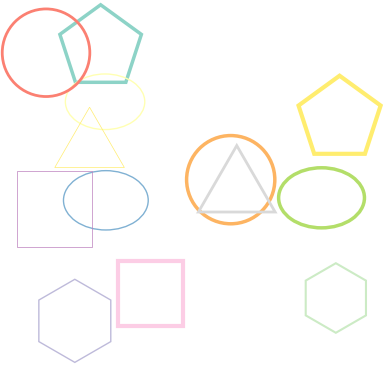[{"shape": "pentagon", "thickness": 2.5, "radius": 0.56, "center": [0.261, 0.876]}, {"shape": "oval", "thickness": 1, "radius": 0.52, "center": [0.273, 0.736]}, {"shape": "hexagon", "thickness": 1, "radius": 0.54, "center": [0.194, 0.167]}, {"shape": "circle", "thickness": 2, "radius": 0.57, "center": [0.12, 0.863]}, {"shape": "oval", "thickness": 1, "radius": 0.55, "center": [0.275, 0.48]}, {"shape": "circle", "thickness": 2.5, "radius": 0.57, "center": [0.599, 0.533]}, {"shape": "oval", "thickness": 2.5, "radius": 0.56, "center": [0.835, 0.486]}, {"shape": "square", "thickness": 3, "radius": 0.42, "center": [0.391, 0.237]}, {"shape": "triangle", "thickness": 2, "radius": 0.58, "center": [0.615, 0.507]}, {"shape": "square", "thickness": 0.5, "radius": 0.49, "center": [0.142, 0.457]}, {"shape": "hexagon", "thickness": 1.5, "radius": 0.45, "center": [0.872, 0.226]}, {"shape": "pentagon", "thickness": 3, "radius": 0.56, "center": [0.882, 0.691]}, {"shape": "triangle", "thickness": 0.5, "radius": 0.52, "center": [0.233, 0.617]}]